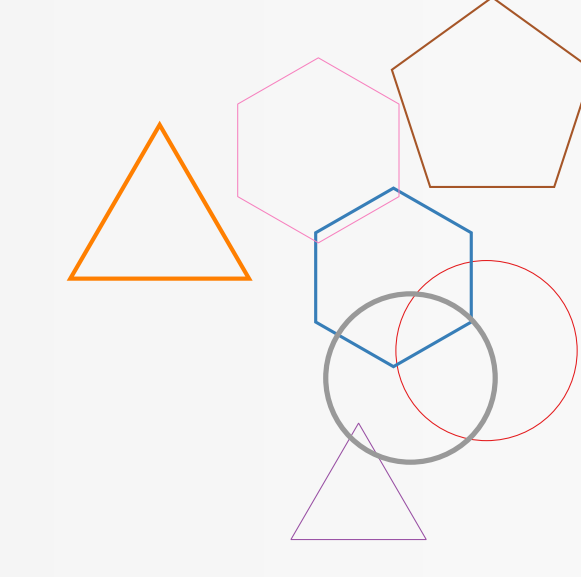[{"shape": "circle", "thickness": 0.5, "radius": 0.78, "center": [0.837, 0.392]}, {"shape": "hexagon", "thickness": 1.5, "radius": 0.77, "center": [0.677, 0.519]}, {"shape": "triangle", "thickness": 0.5, "radius": 0.67, "center": [0.617, 0.132]}, {"shape": "triangle", "thickness": 2, "radius": 0.89, "center": [0.275, 0.605]}, {"shape": "pentagon", "thickness": 1, "radius": 0.91, "center": [0.847, 0.822]}, {"shape": "hexagon", "thickness": 0.5, "radius": 0.8, "center": [0.548, 0.739]}, {"shape": "circle", "thickness": 2.5, "radius": 0.73, "center": [0.706, 0.345]}]